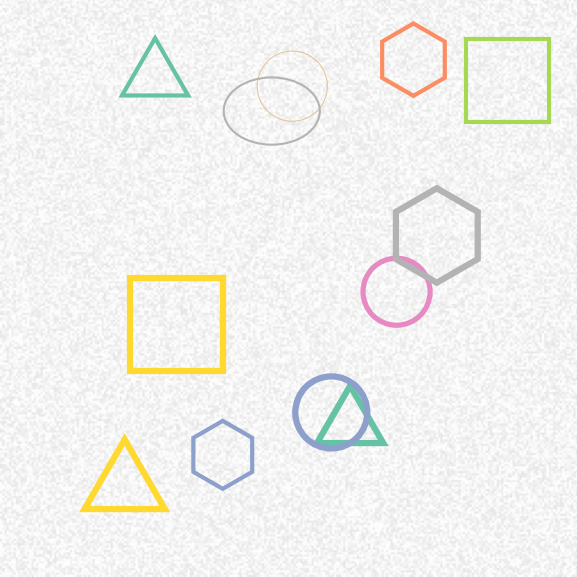[{"shape": "triangle", "thickness": 2, "radius": 0.33, "center": [0.269, 0.867]}, {"shape": "triangle", "thickness": 3, "radius": 0.33, "center": [0.606, 0.265]}, {"shape": "hexagon", "thickness": 2, "radius": 0.31, "center": [0.716, 0.896]}, {"shape": "circle", "thickness": 3, "radius": 0.31, "center": [0.574, 0.285]}, {"shape": "hexagon", "thickness": 2, "radius": 0.29, "center": [0.386, 0.212]}, {"shape": "circle", "thickness": 2.5, "radius": 0.29, "center": [0.687, 0.494]}, {"shape": "square", "thickness": 2, "radius": 0.36, "center": [0.879, 0.859]}, {"shape": "square", "thickness": 3, "radius": 0.4, "center": [0.306, 0.437]}, {"shape": "triangle", "thickness": 3, "radius": 0.4, "center": [0.216, 0.158]}, {"shape": "circle", "thickness": 0.5, "radius": 0.3, "center": [0.506, 0.85]}, {"shape": "oval", "thickness": 1, "radius": 0.42, "center": [0.471, 0.807]}, {"shape": "hexagon", "thickness": 3, "radius": 0.41, "center": [0.756, 0.591]}]